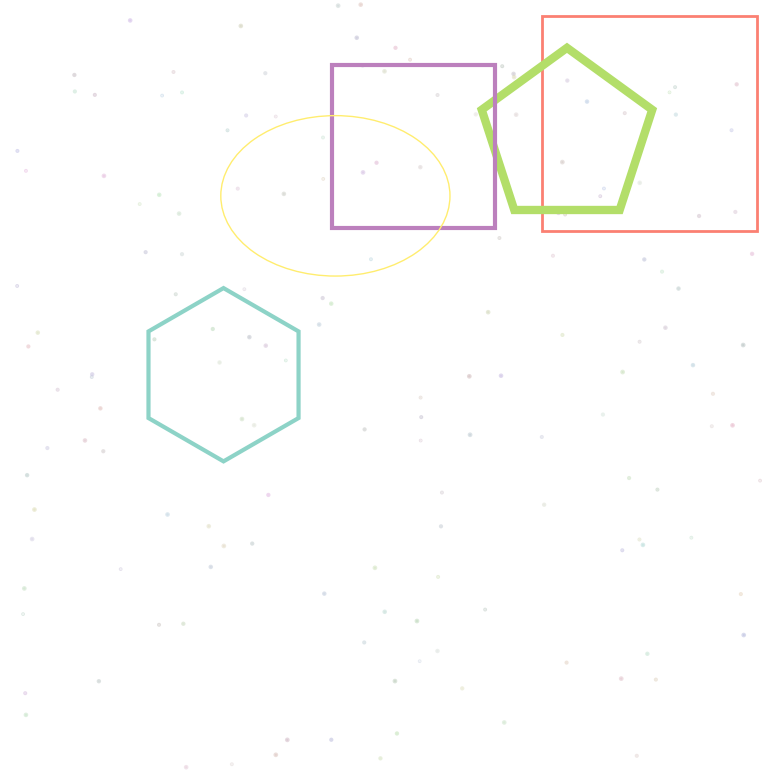[{"shape": "hexagon", "thickness": 1.5, "radius": 0.56, "center": [0.29, 0.513]}, {"shape": "square", "thickness": 1, "radius": 0.7, "center": [0.843, 0.84]}, {"shape": "pentagon", "thickness": 3, "radius": 0.58, "center": [0.736, 0.821]}, {"shape": "square", "thickness": 1.5, "radius": 0.53, "center": [0.537, 0.81]}, {"shape": "oval", "thickness": 0.5, "radius": 0.74, "center": [0.436, 0.746]}]